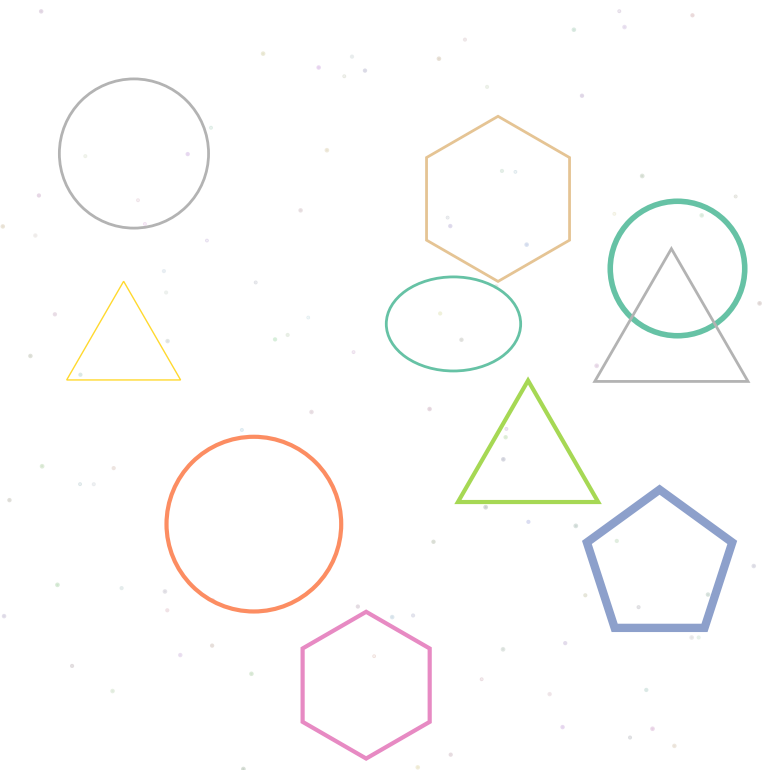[{"shape": "oval", "thickness": 1, "radius": 0.44, "center": [0.589, 0.579]}, {"shape": "circle", "thickness": 2, "radius": 0.44, "center": [0.88, 0.651]}, {"shape": "circle", "thickness": 1.5, "radius": 0.57, "center": [0.33, 0.319]}, {"shape": "pentagon", "thickness": 3, "radius": 0.5, "center": [0.857, 0.265]}, {"shape": "hexagon", "thickness": 1.5, "radius": 0.48, "center": [0.476, 0.11]}, {"shape": "triangle", "thickness": 1.5, "radius": 0.53, "center": [0.686, 0.401]}, {"shape": "triangle", "thickness": 0.5, "radius": 0.43, "center": [0.161, 0.549]}, {"shape": "hexagon", "thickness": 1, "radius": 0.54, "center": [0.647, 0.742]}, {"shape": "circle", "thickness": 1, "radius": 0.48, "center": [0.174, 0.801]}, {"shape": "triangle", "thickness": 1, "radius": 0.57, "center": [0.872, 0.562]}]